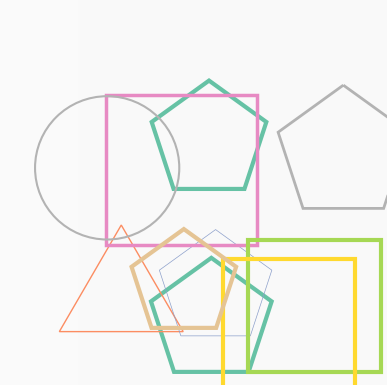[{"shape": "pentagon", "thickness": 3, "radius": 0.78, "center": [0.539, 0.635]}, {"shape": "pentagon", "thickness": 3, "radius": 0.82, "center": [0.545, 0.167]}, {"shape": "triangle", "thickness": 1, "radius": 0.92, "center": [0.313, 0.231]}, {"shape": "pentagon", "thickness": 0.5, "radius": 0.76, "center": [0.556, 0.251]}, {"shape": "square", "thickness": 2.5, "radius": 0.98, "center": [0.468, 0.558]}, {"shape": "square", "thickness": 3, "radius": 0.86, "center": [0.812, 0.206]}, {"shape": "square", "thickness": 3, "radius": 0.85, "center": [0.745, 0.158]}, {"shape": "pentagon", "thickness": 3, "radius": 0.71, "center": [0.474, 0.263]}, {"shape": "circle", "thickness": 1.5, "radius": 0.93, "center": [0.277, 0.564]}, {"shape": "pentagon", "thickness": 2, "radius": 0.88, "center": [0.886, 0.602]}]